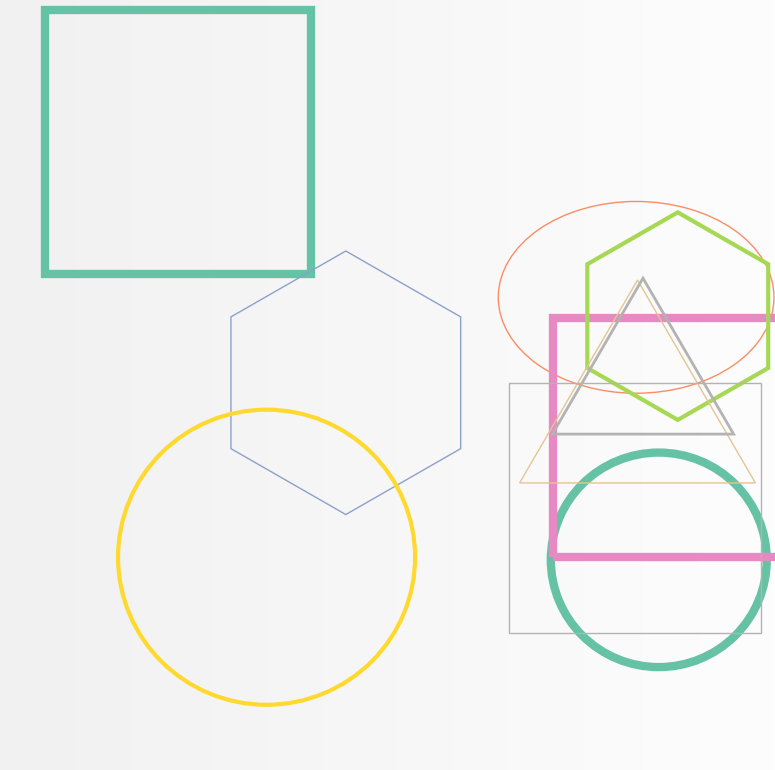[{"shape": "square", "thickness": 3, "radius": 0.86, "center": [0.229, 0.815]}, {"shape": "circle", "thickness": 3, "radius": 0.7, "center": [0.85, 0.273]}, {"shape": "oval", "thickness": 0.5, "radius": 0.89, "center": [0.821, 0.614]}, {"shape": "hexagon", "thickness": 0.5, "radius": 0.86, "center": [0.446, 0.503]}, {"shape": "square", "thickness": 3, "radius": 0.78, "center": [0.869, 0.432]}, {"shape": "hexagon", "thickness": 1.5, "radius": 0.67, "center": [0.875, 0.589]}, {"shape": "circle", "thickness": 1.5, "radius": 0.96, "center": [0.344, 0.276]}, {"shape": "triangle", "thickness": 0.5, "radius": 0.88, "center": [0.823, 0.461]}, {"shape": "triangle", "thickness": 1, "radius": 0.68, "center": [0.83, 0.504]}, {"shape": "square", "thickness": 0.5, "radius": 0.81, "center": [0.82, 0.34]}]